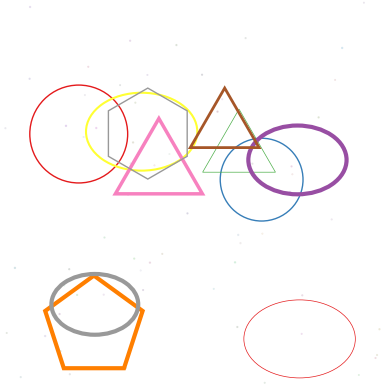[{"shape": "oval", "thickness": 0.5, "radius": 0.72, "center": [0.778, 0.12]}, {"shape": "circle", "thickness": 1, "radius": 0.64, "center": [0.205, 0.652]}, {"shape": "circle", "thickness": 1, "radius": 0.54, "center": [0.68, 0.533]}, {"shape": "triangle", "thickness": 0.5, "radius": 0.55, "center": [0.621, 0.607]}, {"shape": "oval", "thickness": 3, "radius": 0.64, "center": [0.773, 0.585]}, {"shape": "pentagon", "thickness": 3, "radius": 0.67, "center": [0.244, 0.151]}, {"shape": "oval", "thickness": 1.5, "radius": 0.72, "center": [0.368, 0.658]}, {"shape": "triangle", "thickness": 2, "radius": 0.52, "center": [0.584, 0.668]}, {"shape": "triangle", "thickness": 2.5, "radius": 0.65, "center": [0.413, 0.562]}, {"shape": "oval", "thickness": 3, "radius": 0.56, "center": [0.246, 0.209]}, {"shape": "hexagon", "thickness": 1, "radius": 0.59, "center": [0.384, 0.653]}]